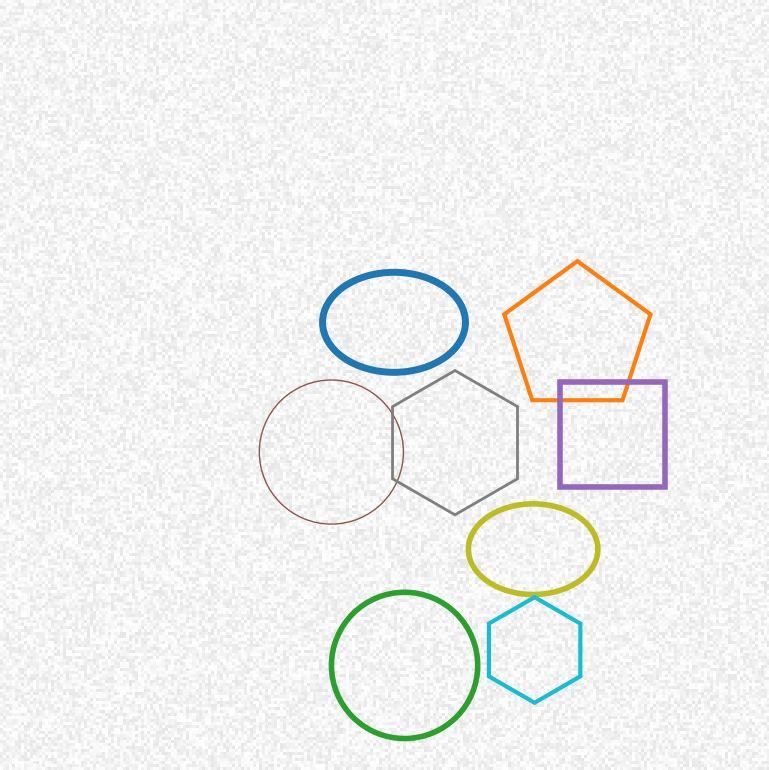[{"shape": "oval", "thickness": 2.5, "radius": 0.46, "center": [0.512, 0.581]}, {"shape": "pentagon", "thickness": 1.5, "radius": 0.5, "center": [0.75, 0.561]}, {"shape": "circle", "thickness": 2, "radius": 0.47, "center": [0.525, 0.136]}, {"shape": "square", "thickness": 2, "radius": 0.34, "center": [0.795, 0.436]}, {"shape": "circle", "thickness": 0.5, "radius": 0.47, "center": [0.43, 0.413]}, {"shape": "hexagon", "thickness": 1, "radius": 0.47, "center": [0.591, 0.425]}, {"shape": "oval", "thickness": 2, "radius": 0.42, "center": [0.692, 0.287]}, {"shape": "hexagon", "thickness": 1.5, "radius": 0.34, "center": [0.694, 0.156]}]